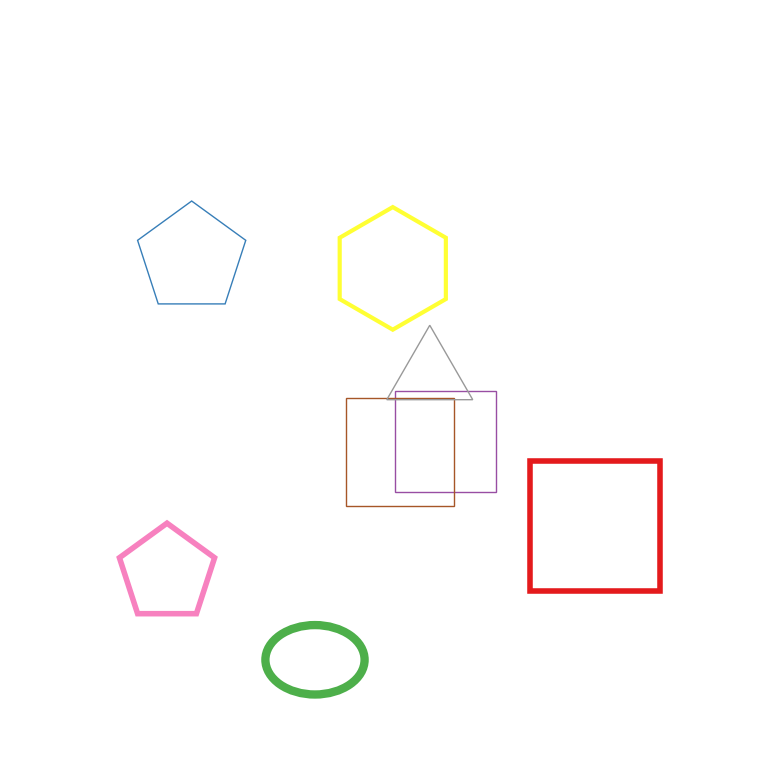[{"shape": "square", "thickness": 2, "radius": 0.42, "center": [0.772, 0.317]}, {"shape": "pentagon", "thickness": 0.5, "radius": 0.37, "center": [0.249, 0.665]}, {"shape": "oval", "thickness": 3, "radius": 0.32, "center": [0.409, 0.143]}, {"shape": "square", "thickness": 0.5, "radius": 0.33, "center": [0.579, 0.426]}, {"shape": "hexagon", "thickness": 1.5, "radius": 0.4, "center": [0.51, 0.651]}, {"shape": "square", "thickness": 0.5, "radius": 0.35, "center": [0.52, 0.413]}, {"shape": "pentagon", "thickness": 2, "radius": 0.32, "center": [0.217, 0.256]}, {"shape": "triangle", "thickness": 0.5, "radius": 0.32, "center": [0.558, 0.513]}]